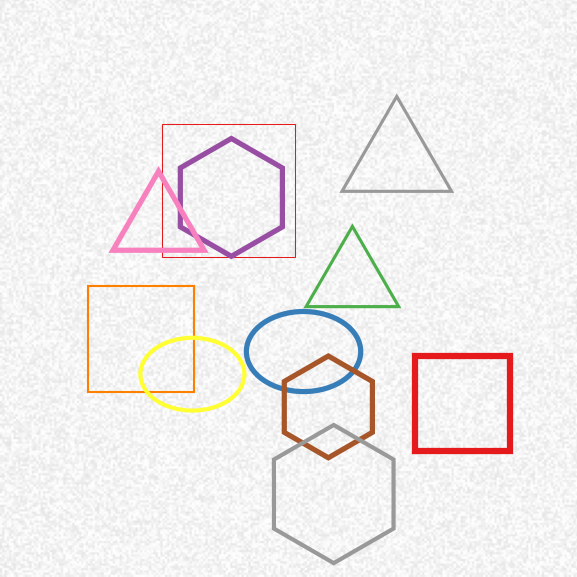[{"shape": "square", "thickness": 0.5, "radius": 0.57, "center": [0.395, 0.669]}, {"shape": "square", "thickness": 3, "radius": 0.41, "center": [0.802, 0.301]}, {"shape": "oval", "thickness": 2.5, "radius": 0.5, "center": [0.526, 0.39]}, {"shape": "triangle", "thickness": 1.5, "radius": 0.46, "center": [0.61, 0.514]}, {"shape": "hexagon", "thickness": 2.5, "radius": 0.51, "center": [0.401, 0.657]}, {"shape": "square", "thickness": 1, "radius": 0.46, "center": [0.244, 0.413]}, {"shape": "oval", "thickness": 2, "radius": 0.45, "center": [0.333, 0.351]}, {"shape": "hexagon", "thickness": 2.5, "radius": 0.44, "center": [0.569, 0.295]}, {"shape": "triangle", "thickness": 2.5, "radius": 0.46, "center": [0.275, 0.611]}, {"shape": "hexagon", "thickness": 2, "radius": 0.6, "center": [0.578, 0.144]}, {"shape": "triangle", "thickness": 1.5, "radius": 0.55, "center": [0.687, 0.723]}]